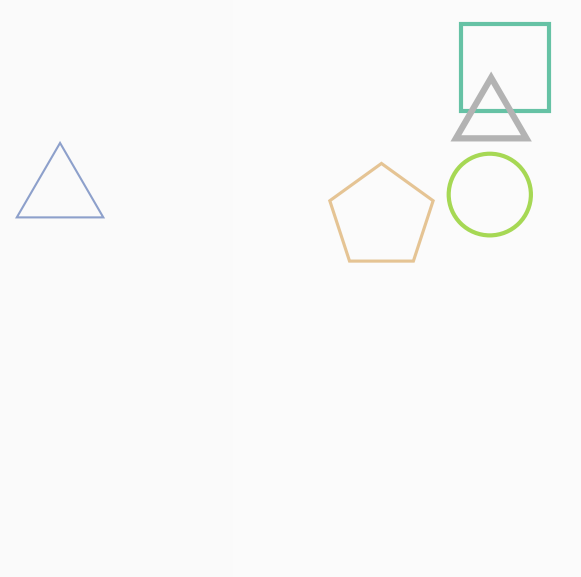[{"shape": "square", "thickness": 2, "radius": 0.38, "center": [0.87, 0.882]}, {"shape": "triangle", "thickness": 1, "radius": 0.43, "center": [0.103, 0.666]}, {"shape": "circle", "thickness": 2, "radius": 0.35, "center": [0.843, 0.662]}, {"shape": "pentagon", "thickness": 1.5, "radius": 0.47, "center": [0.656, 0.623]}, {"shape": "triangle", "thickness": 3, "radius": 0.35, "center": [0.845, 0.795]}]